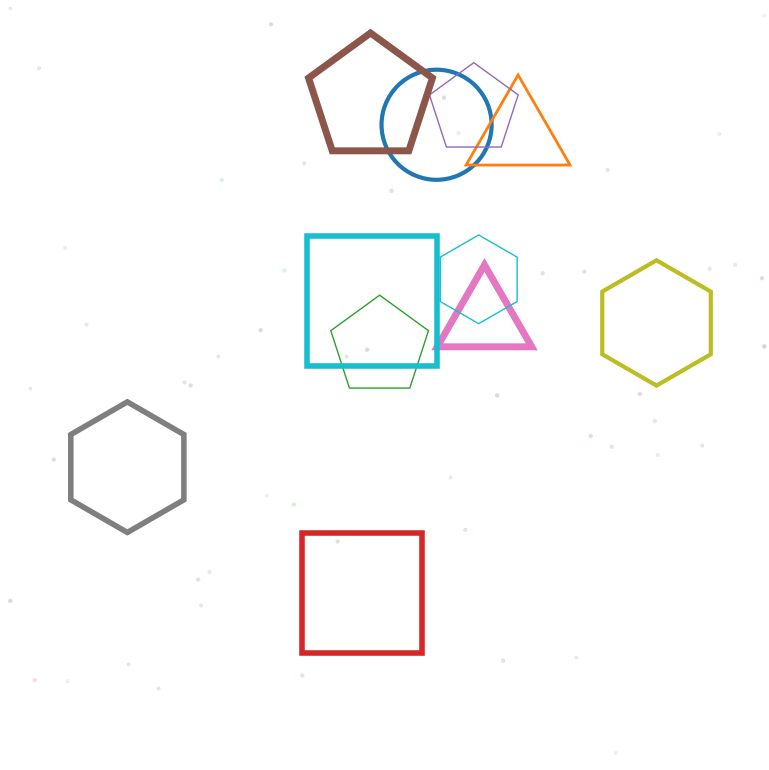[{"shape": "circle", "thickness": 1.5, "radius": 0.36, "center": [0.567, 0.838]}, {"shape": "triangle", "thickness": 1, "radius": 0.39, "center": [0.673, 0.825]}, {"shape": "pentagon", "thickness": 0.5, "radius": 0.33, "center": [0.493, 0.55]}, {"shape": "square", "thickness": 2, "radius": 0.39, "center": [0.47, 0.23]}, {"shape": "pentagon", "thickness": 0.5, "radius": 0.3, "center": [0.615, 0.858]}, {"shape": "pentagon", "thickness": 2.5, "radius": 0.42, "center": [0.481, 0.873]}, {"shape": "triangle", "thickness": 2.5, "radius": 0.35, "center": [0.629, 0.585]}, {"shape": "hexagon", "thickness": 2, "radius": 0.42, "center": [0.165, 0.393]}, {"shape": "hexagon", "thickness": 1.5, "radius": 0.41, "center": [0.853, 0.581]}, {"shape": "square", "thickness": 2, "radius": 0.42, "center": [0.483, 0.609]}, {"shape": "hexagon", "thickness": 0.5, "radius": 0.29, "center": [0.622, 0.637]}]